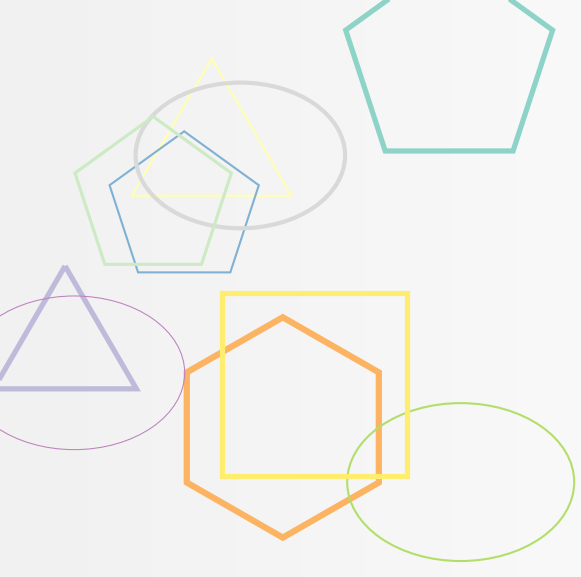[{"shape": "pentagon", "thickness": 2.5, "radius": 0.94, "center": [0.773, 0.889]}, {"shape": "triangle", "thickness": 1, "radius": 0.79, "center": [0.364, 0.739]}, {"shape": "triangle", "thickness": 2.5, "radius": 0.71, "center": [0.112, 0.397]}, {"shape": "pentagon", "thickness": 1, "radius": 0.67, "center": [0.317, 0.637]}, {"shape": "hexagon", "thickness": 3, "radius": 0.95, "center": [0.487, 0.259]}, {"shape": "oval", "thickness": 1, "radius": 0.98, "center": [0.793, 0.164]}, {"shape": "oval", "thickness": 2, "radius": 0.9, "center": [0.413, 0.73]}, {"shape": "oval", "thickness": 0.5, "radius": 0.95, "center": [0.128, 0.354]}, {"shape": "pentagon", "thickness": 1.5, "radius": 0.71, "center": [0.263, 0.656]}, {"shape": "square", "thickness": 2.5, "radius": 0.79, "center": [0.541, 0.333]}]